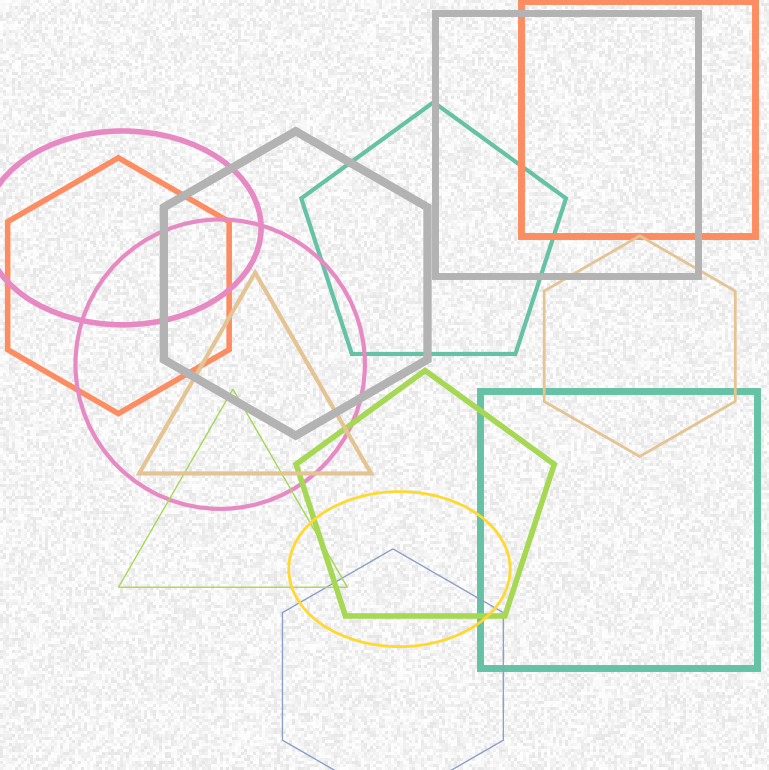[{"shape": "square", "thickness": 2.5, "radius": 0.9, "center": [0.804, 0.313]}, {"shape": "pentagon", "thickness": 1.5, "radius": 0.9, "center": [0.563, 0.687]}, {"shape": "hexagon", "thickness": 2, "radius": 0.83, "center": [0.154, 0.629]}, {"shape": "square", "thickness": 2.5, "radius": 0.76, "center": [0.829, 0.846]}, {"shape": "hexagon", "thickness": 0.5, "radius": 0.83, "center": [0.51, 0.122]}, {"shape": "oval", "thickness": 2, "radius": 0.9, "center": [0.159, 0.704]}, {"shape": "circle", "thickness": 1.5, "radius": 0.94, "center": [0.286, 0.527]}, {"shape": "pentagon", "thickness": 2, "radius": 0.88, "center": [0.552, 0.343]}, {"shape": "triangle", "thickness": 0.5, "radius": 0.86, "center": [0.303, 0.323]}, {"shape": "oval", "thickness": 1, "radius": 0.72, "center": [0.519, 0.261]}, {"shape": "triangle", "thickness": 1.5, "radius": 0.87, "center": [0.331, 0.472]}, {"shape": "hexagon", "thickness": 1, "radius": 0.72, "center": [0.831, 0.55]}, {"shape": "square", "thickness": 2.5, "radius": 0.85, "center": [0.736, 0.812]}, {"shape": "hexagon", "thickness": 3, "radius": 0.99, "center": [0.384, 0.632]}]